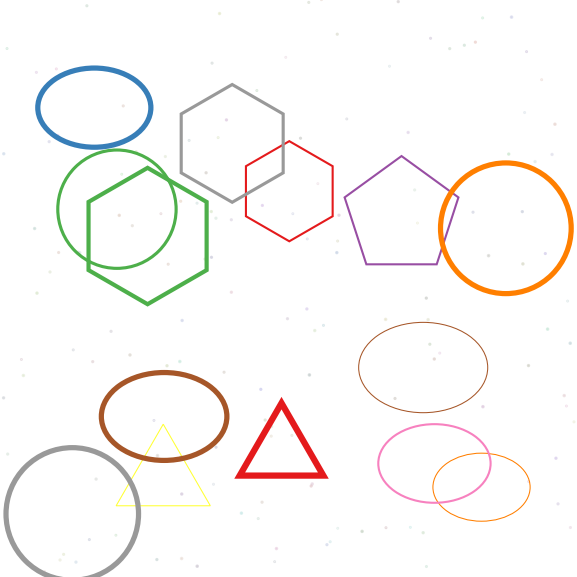[{"shape": "triangle", "thickness": 3, "radius": 0.42, "center": [0.487, 0.217]}, {"shape": "hexagon", "thickness": 1, "radius": 0.43, "center": [0.501, 0.668]}, {"shape": "oval", "thickness": 2.5, "radius": 0.49, "center": [0.163, 0.813]}, {"shape": "circle", "thickness": 1.5, "radius": 0.51, "center": [0.203, 0.637]}, {"shape": "hexagon", "thickness": 2, "radius": 0.59, "center": [0.256, 0.59]}, {"shape": "pentagon", "thickness": 1, "radius": 0.52, "center": [0.695, 0.625]}, {"shape": "circle", "thickness": 2.5, "radius": 0.57, "center": [0.876, 0.604]}, {"shape": "oval", "thickness": 0.5, "radius": 0.42, "center": [0.834, 0.156]}, {"shape": "triangle", "thickness": 0.5, "radius": 0.47, "center": [0.283, 0.17]}, {"shape": "oval", "thickness": 0.5, "radius": 0.56, "center": [0.733, 0.363]}, {"shape": "oval", "thickness": 2.5, "radius": 0.54, "center": [0.284, 0.278]}, {"shape": "oval", "thickness": 1, "radius": 0.49, "center": [0.752, 0.197]}, {"shape": "hexagon", "thickness": 1.5, "radius": 0.51, "center": [0.402, 0.751]}, {"shape": "circle", "thickness": 2.5, "radius": 0.57, "center": [0.125, 0.109]}]